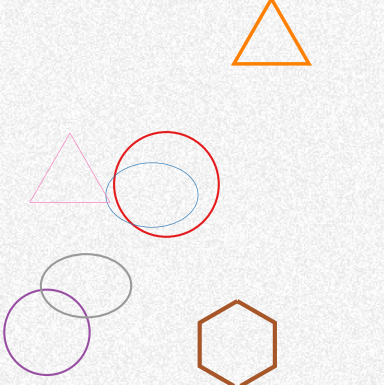[{"shape": "circle", "thickness": 1.5, "radius": 0.68, "center": [0.432, 0.521]}, {"shape": "oval", "thickness": 0.5, "radius": 0.6, "center": [0.395, 0.493]}, {"shape": "circle", "thickness": 1.5, "radius": 0.55, "center": [0.122, 0.137]}, {"shape": "triangle", "thickness": 2.5, "radius": 0.56, "center": [0.705, 0.89]}, {"shape": "hexagon", "thickness": 3, "radius": 0.56, "center": [0.616, 0.105]}, {"shape": "triangle", "thickness": 0.5, "radius": 0.6, "center": [0.182, 0.534]}, {"shape": "oval", "thickness": 1.5, "radius": 0.59, "center": [0.224, 0.258]}]